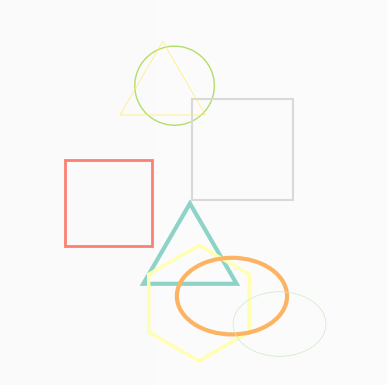[{"shape": "triangle", "thickness": 3, "radius": 0.7, "center": [0.49, 0.332]}, {"shape": "hexagon", "thickness": 2.5, "radius": 0.75, "center": [0.514, 0.212]}, {"shape": "square", "thickness": 2, "radius": 0.56, "center": [0.279, 0.472]}, {"shape": "oval", "thickness": 3, "radius": 0.71, "center": [0.599, 0.231]}, {"shape": "circle", "thickness": 1, "radius": 0.51, "center": [0.45, 0.777]}, {"shape": "square", "thickness": 1.5, "radius": 0.65, "center": [0.625, 0.611]}, {"shape": "oval", "thickness": 0.5, "radius": 0.6, "center": [0.721, 0.158]}, {"shape": "triangle", "thickness": 0.5, "radius": 0.64, "center": [0.42, 0.765]}]